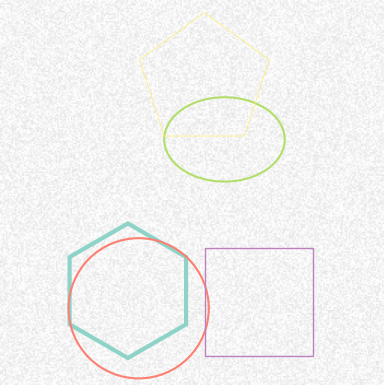[{"shape": "hexagon", "thickness": 3, "radius": 0.87, "center": [0.332, 0.245]}, {"shape": "circle", "thickness": 1.5, "radius": 0.91, "center": [0.36, 0.199]}, {"shape": "oval", "thickness": 1.5, "radius": 0.78, "center": [0.583, 0.638]}, {"shape": "square", "thickness": 1, "radius": 0.7, "center": [0.672, 0.215]}, {"shape": "pentagon", "thickness": 0.5, "radius": 0.89, "center": [0.531, 0.79]}]